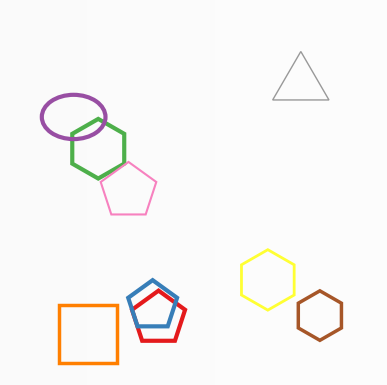[{"shape": "pentagon", "thickness": 3, "radius": 0.36, "center": [0.409, 0.173]}, {"shape": "pentagon", "thickness": 3, "radius": 0.33, "center": [0.394, 0.206]}, {"shape": "hexagon", "thickness": 3, "radius": 0.39, "center": [0.254, 0.614]}, {"shape": "oval", "thickness": 3, "radius": 0.41, "center": [0.19, 0.696]}, {"shape": "square", "thickness": 2.5, "radius": 0.38, "center": [0.228, 0.132]}, {"shape": "hexagon", "thickness": 2, "radius": 0.39, "center": [0.691, 0.273]}, {"shape": "hexagon", "thickness": 2.5, "radius": 0.32, "center": [0.825, 0.18]}, {"shape": "pentagon", "thickness": 1.5, "radius": 0.38, "center": [0.332, 0.504]}, {"shape": "triangle", "thickness": 1, "radius": 0.42, "center": [0.776, 0.782]}]